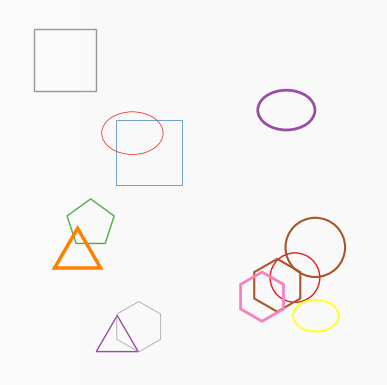[{"shape": "oval", "thickness": 0.5, "radius": 0.4, "center": [0.342, 0.654]}, {"shape": "circle", "thickness": 1, "radius": 0.32, "center": [0.761, 0.279]}, {"shape": "square", "thickness": 0.5, "radius": 0.42, "center": [0.384, 0.604]}, {"shape": "pentagon", "thickness": 1, "radius": 0.32, "center": [0.234, 0.419]}, {"shape": "triangle", "thickness": 1, "radius": 0.31, "center": [0.303, 0.118]}, {"shape": "oval", "thickness": 2, "radius": 0.37, "center": [0.739, 0.714]}, {"shape": "triangle", "thickness": 2.5, "radius": 0.34, "center": [0.2, 0.338]}, {"shape": "oval", "thickness": 1.5, "radius": 0.29, "center": [0.815, 0.18]}, {"shape": "circle", "thickness": 1.5, "radius": 0.38, "center": [0.814, 0.357]}, {"shape": "hexagon", "thickness": 1.5, "radius": 0.34, "center": [0.716, 0.259]}, {"shape": "hexagon", "thickness": 2, "radius": 0.32, "center": [0.676, 0.229]}, {"shape": "square", "thickness": 1, "radius": 0.4, "center": [0.168, 0.844]}, {"shape": "hexagon", "thickness": 0.5, "radius": 0.33, "center": [0.358, 0.151]}]